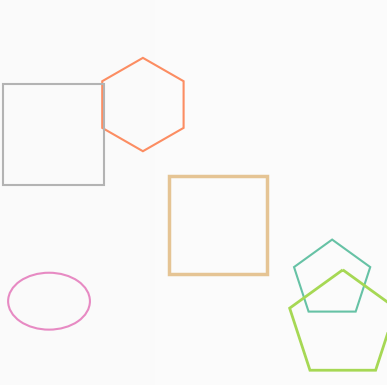[{"shape": "pentagon", "thickness": 1.5, "radius": 0.52, "center": [0.857, 0.274]}, {"shape": "hexagon", "thickness": 1.5, "radius": 0.61, "center": [0.369, 0.728]}, {"shape": "oval", "thickness": 1.5, "radius": 0.53, "center": [0.127, 0.218]}, {"shape": "pentagon", "thickness": 2, "radius": 0.72, "center": [0.885, 0.155]}, {"shape": "square", "thickness": 2.5, "radius": 0.64, "center": [0.562, 0.416]}, {"shape": "square", "thickness": 1.5, "radius": 0.65, "center": [0.139, 0.651]}]